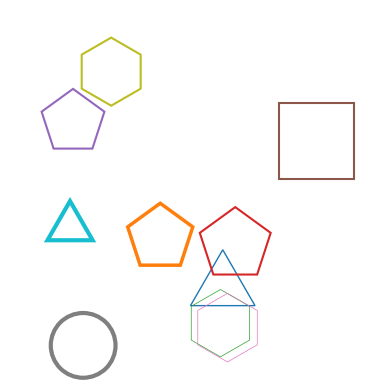[{"shape": "triangle", "thickness": 1, "radius": 0.48, "center": [0.579, 0.255]}, {"shape": "pentagon", "thickness": 2.5, "radius": 0.44, "center": [0.416, 0.383]}, {"shape": "hexagon", "thickness": 0.5, "radius": 0.44, "center": [0.573, 0.161]}, {"shape": "pentagon", "thickness": 1.5, "radius": 0.48, "center": [0.611, 0.365]}, {"shape": "pentagon", "thickness": 1.5, "radius": 0.43, "center": [0.19, 0.683]}, {"shape": "square", "thickness": 1.5, "radius": 0.49, "center": [0.822, 0.634]}, {"shape": "hexagon", "thickness": 0.5, "radius": 0.45, "center": [0.591, 0.149]}, {"shape": "circle", "thickness": 3, "radius": 0.42, "center": [0.216, 0.103]}, {"shape": "hexagon", "thickness": 1.5, "radius": 0.44, "center": [0.289, 0.814]}, {"shape": "triangle", "thickness": 3, "radius": 0.34, "center": [0.182, 0.41]}]